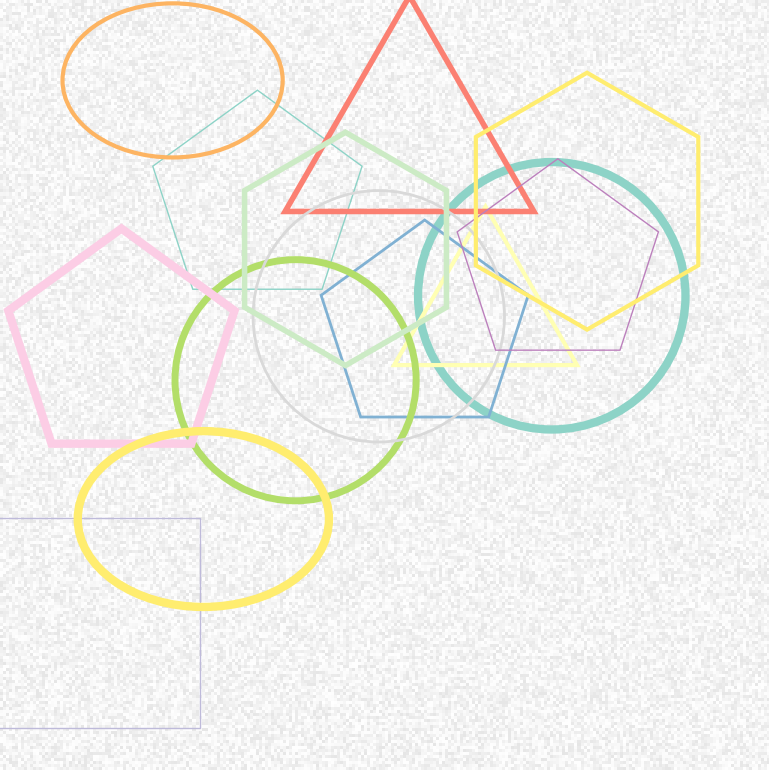[{"shape": "pentagon", "thickness": 0.5, "radius": 0.71, "center": [0.334, 0.74]}, {"shape": "circle", "thickness": 3, "radius": 0.87, "center": [0.717, 0.616]}, {"shape": "triangle", "thickness": 1.5, "radius": 0.69, "center": [0.631, 0.594]}, {"shape": "square", "thickness": 0.5, "radius": 0.68, "center": [0.124, 0.191]}, {"shape": "triangle", "thickness": 2, "radius": 0.93, "center": [0.532, 0.819]}, {"shape": "pentagon", "thickness": 1, "radius": 0.71, "center": [0.552, 0.573]}, {"shape": "oval", "thickness": 1.5, "radius": 0.71, "center": [0.224, 0.896]}, {"shape": "circle", "thickness": 2.5, "radius": 0.78, "center": [0.384, 0.506]}, {"shape": "pentagon", "thickness": 3, "radius": 0.77, "center": [0.158, 0.549]}, {"shape": "circle", "thickness": 1, "radius": 0.82, "center": [0.492, 0.589]}, {"shape": "pentagon", "thickness": 0.5, "radius": 0.69, "center": [0.724, 0.656]}, {"shape": "hexagon", "thickness": 2, "radius": 0.76, "center": [0.449, 0.677]}, {"shape": "hexagon", "thickness": 1.5, "radius": 0.83, "center": [0.762, 0.739]}, {"shape": "oval", "thickness": 3, "radius": 0.82, "center": [0.264, 0.326]}]